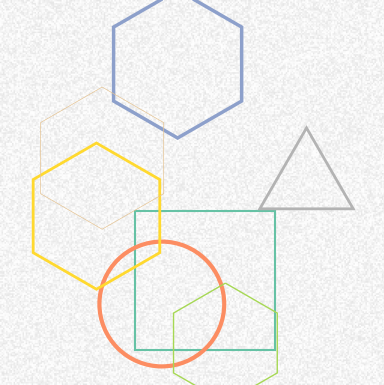[{"shape": "square", "thickness": 1.5, "radius": 0.9, "center": [0.532, 0.271]}, {"shape": "circle", "thickness": 3, "radius": 0.81, "center": [0.42, 0.21]}, {"shape": "hexagon", "thickness": 2.5, "radius": 0.96, "center": [0.461, 0.834]}, {"shape": "hexagon", "thickness": 1, "radius": 0.78, "center": [0.585, 0.109]}, {"shape": "hexagon", "thickness": 2, "radius": 0.95, "center": [0.251, 0.439]}, {"shape": "hexagon", "thickness": 0.5, "radius": 0.92, "center": [0.265, 0.589]}, {"shape": "triangle", "thickness": 2, "radius": 0.7, "center": [0.796, 0.528]}]